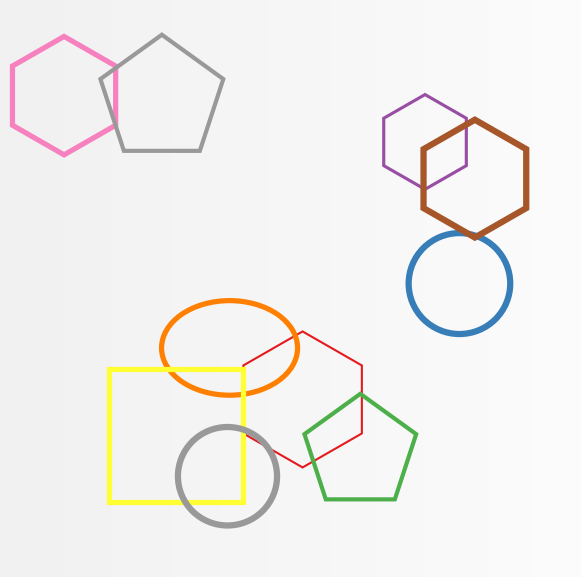[{"shape": "hexagon", "thickness": 1, "radius": 0.59, "center": [0.521, 0.307]}, {"shape": "circle", "thickness": 3, "radius": 0.44, "center": [0.79, 0.508]}, {"shape": "pentagon", "thickness": 2, "radius": 0.51, "center": [0.62, 0.216]}, {"shape": "hexagon", "thickness": 1.5, "radius": 0.41, "center": [0.731, 0.753]}, {"shape": "oval", "thickness": 2.5, "radius": 0.59, "center": [0.395, 0.397]}, {"shape": "square", "thickness": 2.5, "radius": 0.58, "center": [0.302, 0.245]}, {"shape": "hexagon", "thickness": 3, "radius": 0.51, "center": [0.817, 0.69]}, {"shape": "hexagon", "thickness": 2.5, "radius": 0.51, "center": [0.11, 0.834]}, {"shape": "pentagon", "thickness": 2, "radius": 0.56, "center": [0.278, 0.828]}, {"shape": "circle", "thickness": 3, "radius": 0.43, "center": [0.391, 0.174]}]